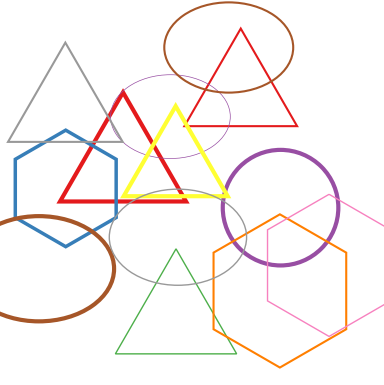[{"shape": "triangle", "thickness": 3, "radius": 0.94, "center": [0.32, 0.571]}, {"shape": "triangle", "thickness": 1.5, "radius": 0.84, "center": [0.625, 0.757]}, {"shape": "hexagon", "thickness": 2.5, "radius": 0.76, "center": [0.171, 0.511]}, {"shape": "triangle", "thickness": 1, "radius": 0.91, "center": [0.457, 0.172]}, {"shape": "circle", "thickness": 3, "radius": 0.75, "center": [0.729, 0.461]}, {"shape": "oval", "thickness": 0.5, "radius": 0.78, "center": [0.443, 0.697]}, {"shape": "hexagon", "thickness": 1.5, "radius": 0.99, "center": [0.727, 0.244]}, {"shape": "triangle", "thickness": 3, "radius": 0.78, "center": [0.456, 0.568]}, {"shape": "oval", "thickness": 3, "radius": 0.98, "center": [0.101, 0.302]}, {"shape": "oval", "thickness": 1.5, "radius": 0.84, "center": [0.594, 0.877]}, {"shape": "hexagon", "thickness": 1, "radius": 0.92, "center": [0.855, 0.311]}, {"shape": "oval", "thickness": 1, "radius": 0.89, "center": [0.462, 0.384]}, {"shape": "triangle", "thickness": 1.5, "radius": 0.86, "center": [0.17, 0.717]}]